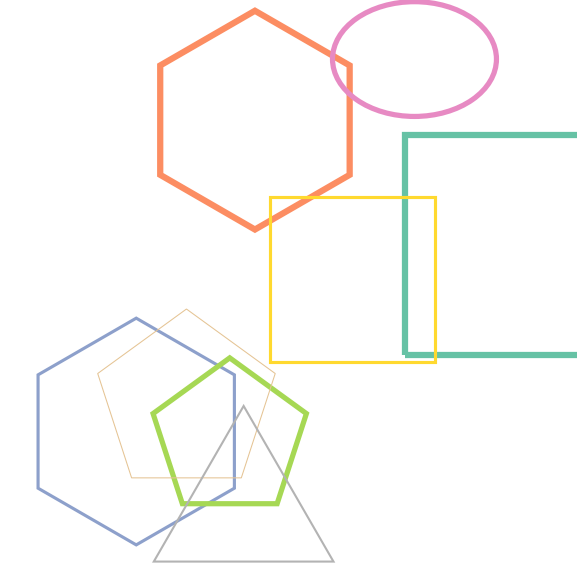[{"shape": "square", "thickness": 3, "radius": 0.95, "center": [0.892, 0.575]}, {"shape": "hexagon", "thickness": 3, "radius": 0.95, "center": [0.441, 0.791]}, {"shape": "hexagon", "thickness": 1.5, "radius": 0.98, "center": [0.236, 0.252]}, {"shape": "oval", "thickness": 2.5, "radius": 0.71, "center": [0.718, 0.897]}, {"shape": "pentagon", "thickness": 2.5, "radius": 0.7, "center": [0.398, 0.24]}, {"shape": "square", "thickness": 1.5, "radius": 0.71, "center": [0.611, 0.514]}, {"shape": "pentagon", "thickness": 0.5, "radius": 0.81, "center": [0.323, 0.302]}, {"shape": "triangle", "thickness": 1, "radius": 0.9, "center": [0.422, 0.117]}]